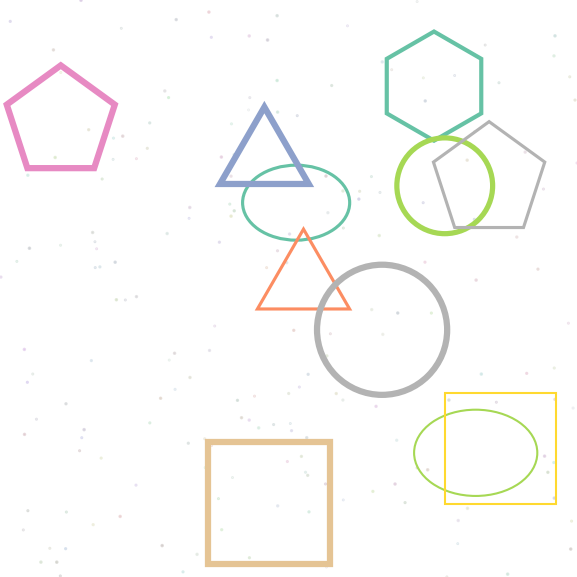[{"shape": "oval", "thickness": 1.5, "radius": 0.46, "center": [0.513, 0.648]}, {"shape": "hexagon", "thickness": 2, "radius": 0.47, "center": [0.752, 0.85]}, {"shape": "triangle", "thickness": 1.5, "radius": 0.46, "center": [0.526, 0.51]}, {"shape": "triangle", "thickness": 3, "radius": 0.44, "center": [0.458, 0.725]}, {"shape": "pentagon", "thickness": 3, "radius": 0.49, "center": [0.105, 0.788]}, {"shape": "oval", "thickness": 1, "radius": 0.53, "center": [0.824, 0.215]}, {"shape": "circle", "thickness": 2.5, "radius": 0.41, "center": [0.77, 0.677]}, {"shape": "square", "thickness": 1, "radius": 0.48, "center": [0.867, 0.222]}, {"shape": "square", "thickness": 3, "radius": 0.53, "center": [0.466, 0.128]}, {"shape": "circle", "thickness": 3, "radius": 0.56, "center": [0.662, 0.428]}, {"shape": "pentagon", "thickness": 1.5, "radius": 0.51, "center": [0.847, 0.687]}]